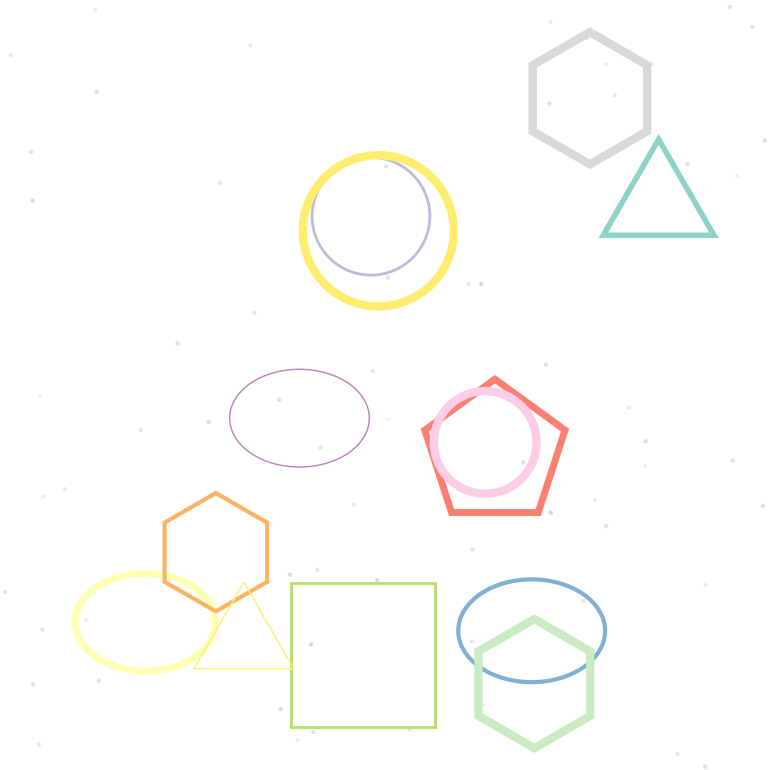[{"shape": "triangle", "thickness": 2, "radius": 0.42, "center": [0.855, 0.736]}, {"shape": "oval", "thickness": 2.5, "radius": 0.45, "center": [0.189, 0.192]}, {"shape": "circle", "thickness": 1, "radius": 0.38, "center": [0.482, 0.719]}, {"shape": "pentagon", "thickness": 2.5, "radius": 0.48, "center": [0.643, 0.412]}, {"shape": "oval", "thickness": 1.5, "radius": 0.48, "center": [0.691, 0.181]}, {"shape": "hexagon", "thickness": 1.5, "radius": 0.38, "center": [0.28, 0.283]}, {"shape": "square", "thickness": 1, "radius": 0.47, "center": [0.471, 0.15]}, {"shape": "circle", "thickness": 3, "radius": 0.33, "center": [0.63, 0.425]}, {"shape": "hexagon", "thickness": 3, "radius": 0.43, "center": [0.766, 0.872]}, {"shape": "oval", "thickness": 0.5, "radius": 0.45, "center": [0.389, 0.457]}, {"shape": "hexagon", "thickness": 3, "radius": 0.42, "center": [0.694, 0.112]}, {"shape": "circle", "thickness": 3, "radius": 0.49, "center": [0.491, 0.7]}, {"shape": "triangle", "thickness": 0.5, "radius": 0.37, "center": [0.317, 0.169]}]